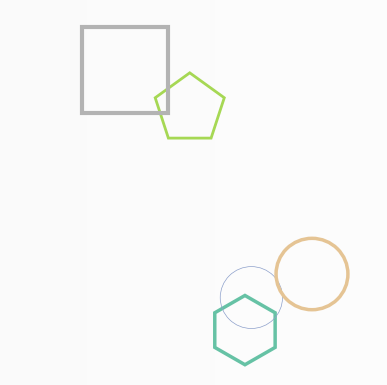[{"shape": "hexagon", "thickness": 2.5, "radius": 0.45, "center": [0.632, 0.143]}, {"shape": "circle", "thickness": 0.5, "radius": 0.4, "center": [0.649, 0.227]}, {"shape": "pentagon", "thickness": 2, "radius": 0.47, "center": [0.49, 0.717]}, {"shape": "circle", "thickness": 2.5, "radius": 0.46, "center": [0.805, 0.288]}, {"shape": "square", "thickness": 3, "radius": 0.56, "center": [0.323, 0.819]}]